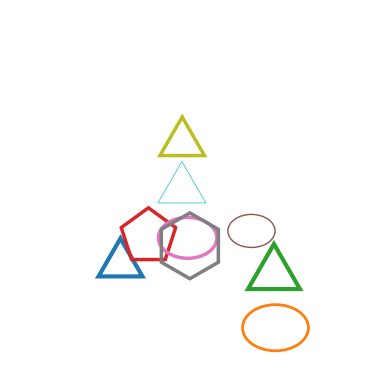[{"shape": "triangle", "thickness": 3, "radius": 0.33, "center": [0.313, 0.315]}, {"shape": "oval", "thickness": 2, "radius": 0.43, "center": [0.716, 0.149]}, {"shape": "triangle", "thickness": 3, "radius": 0.39, "center": [0.712, 0.288]}, {"shape": "pentagon", "thickness": 2.5, "radius": 0.37, "center": [0.386, 0.386]}, {"shape": "oval", "thickness": 1, "radius": 0.31, "center": [0.653, 0.4]}, {"shape": "oval", "thickness": 2.5, "radius": 0.38, "center": [0.487, 0.382]}, {"shape": "hexagon", "thickness": 2.5, "radius": 0.43, "center": [0.493, 0.362]}, {"shape": "triangle", "thickness": 2.5, "radius": 0.33, "center": [0.473, 0.629]}, {"shape": "triangle", "thickness": 0.5, "radius": 0.36, "center": [0.472, 0.509]}]